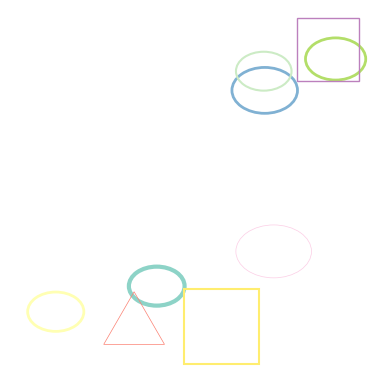[{"shape": "oval", "thickness": 3, "radius": 0.36, "center": [0.407, 0.257]}, {"shape": "oval", "thickness": 2, "radius": 0.37, "center": [0.145, 0.19]}, {"shape": "triangle", "thickness": 0.5, "radius": 0.46, "center": [0.348, 0.151]}, {"shape": "oval", "thickness": 2, "radius": 0.43, "center": [0.688, 0.765]}, {"shape": "oval", "thickness": 2, "radius": 0.39, "center": [0.872, 0.847]}, {"shape": "oval", "thickness": 0.5, "radius": 0.49, "center": [0.711, 0.347]}, {"shape": "square", "thickness": 1, "radius": 0.4, "center": [0.853, 0.871]}, {"shape": "oval", "thickness": 1.5, "radius": 0.36, "center": [0.685, 0.815]}, {"shape": "square", "thickness": 1.5, "radius": 0.48, "center": [0.575, 0.153]}]